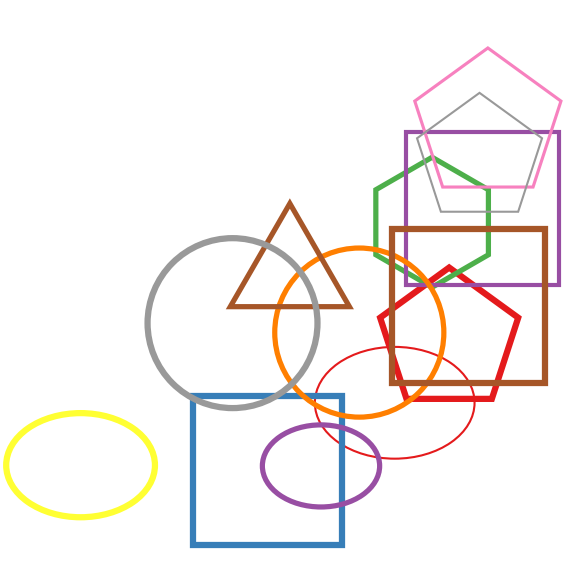[{"shape": "oval", "thickness": 1, "radius": 0.69, "center": [0.683, 0.302]}, {"shape": "pentagon", "thickness": 3, "radius": 0.63, "center": [0.778, 0.41]}, {"shape": "square", "thickness": 3, "radius": 0.65, "center": [0.463, 0.184]}, {"shape": "hexagon", "thickness": 2.5, "radius": 0.56, "center": [0.748, 0.614]}, {"shape": "oval", "thickness": 2.5, "radius": 0.51, "center": [0.556, 0.192]}, {"shape": "square", "thickness": 2, "radius": 0.66, "center": [0.835, 0.638]}, {"shape": "circle", "thickness": 2.5, "radius": 0.73, "center": [0.622, 0.423]}, {"shape": "oval", "thickness": 3, "radius": 0.64, "center": [0.14, 0.194]}, {"shape": "triangle", "thickness": 2.5, "radius": 0.6, "center": [0.502, 0.528]}, {"shape": "square", "thickness": 3, "radius": 0.66, "center": [0.811, 0.469]}, {"shape": "pentagon", "thickness": 1.5, "radius": 0.67, "center": [0.845, 0.783]}, {"shape": "pentagon", "thickness": 1, "radius": 0.57, "center": [0.83, 0.725]}, {"shape": "circle", "thickness": 3, "radius": 0.74, "center": [0.403, 0.44]}]